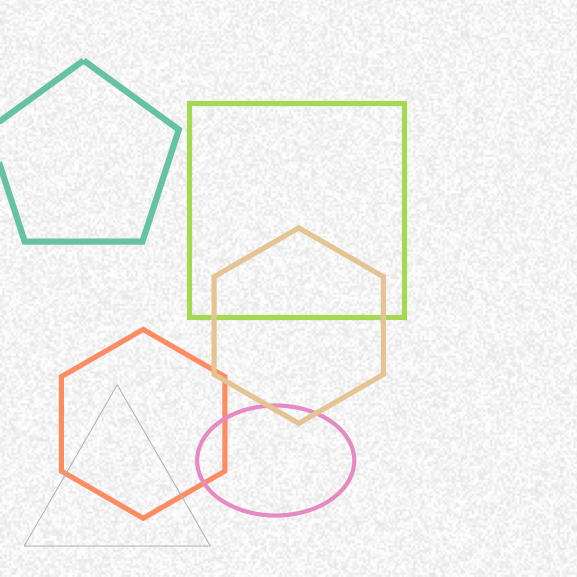[{"shape": "pentagon", "thickness": 3, "radius": 0.87, "center": [0.145, 0.721]}, {"shape": "hexagon", "thickness": 2.5, "radius": 0.82, "center": [0.248, 0.265]}, {"shape": "oval", "thickness": 2, "radius": 0.68, "center": [0.477, 0.202]}, {"shape": "square", "thickness": 2.5, "radius": 0.93, "center": [0.513, 0.636]}, {"shape": "hexagon", "thickness": 2.5, "radius": 0.85, "center": [0.517, 0.435]}, {"shape": "triangle", "thickness": 0.5, "radius": 0.93, "center": [0.203, 0.147]}]